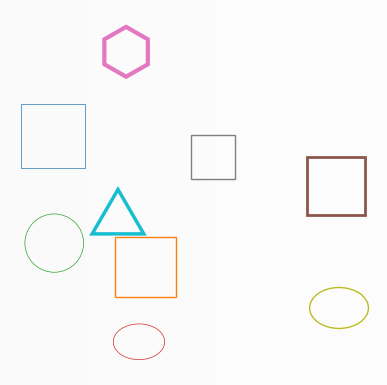[{"shape": "square", "thickness": 0.5, "radius": 0.41, "center": [0.137, 0.646]}, {"shape": "square", "thickness": 1, "radius": 0.39, "center": [0.376, 0.306]}, {"shape": "circle", "thickness": 0.5, "radius": 0.38, "center": [0.14, 0.369]}, {"shape": "oval", "thickness": 0.5, "radius": 0.33, "center": [0.359, 0.112]}, {"shape": "square", "thickness": 2, "radius": 0.37, "center": [0.866, 0.516]}, {"shape": "hexagon", "thickness": 3, "radius": 0.32, "center": [0.325, 0.865]}, {"shape": "square", "thickness": 1, "radius": 0.29, "center": [0.549, 0.592]}, {"shape": "oval", "thickness": 1, "radius": 0.38, "center": [0.875, 0.2]}, {"shape": "triangle", "thickness": 2.5, "radius": 0.38, "center": [0.304, 0.431]}]